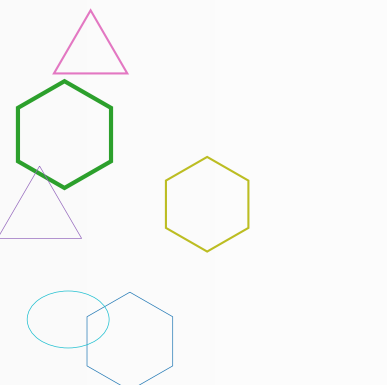[{"shape": "hexagon", "thickness": 0.5, "radius": 0.64, "center": [0.335, 0.113]}, {"shape": "hexagon", "thickness": 3, "radius": 0.69, "center": [0.166, 0.65]}, {"shape": "triangle", "thickness": 0.5, "radius": 0.63, "center": [0.102, 0.443]}, {"shape": "triangle", "thickness": 1.5, "radius": 0.55, "center": [0.234, 0.864]}, {"shape": "hexagon", "thickness": 1.5, "radius": 0.61, "center": [0.535, 0.469]}, {"shape": "oval", "thickness": 0.5, "radius": 0.53, "center": [0.176, 0.17]}]